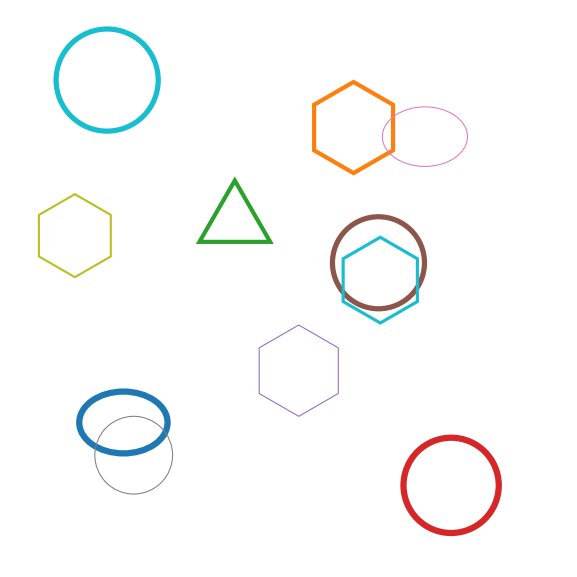[{"shape": "oval", "thickness": 3, "radius": 0.38, "center": [0.214, 0.268]}, {"shape": "hexagon", "thickness": 2, "radius": 0.39, "center": [0.612, 0.778]}, {"shape": "triangle", "thickness": 2, "radius": 0.35, "center": [0.407, 0.616]}, {"shape": "circle", "thickness": 3, "radius": 0.41, "center": [0.781, 0.159]}, {"shape": "hexagon", "thickness": 0.5, "radius": 0.4, "center": [0.517, 0.357]}, {"shape": "circle", "thickness": 2.5, "radius": 0.4, "center": [0.655, 0.544]}, {"shape": "oval", "thickness": 0.5, "radius": 0.37, "center": [0.736, 0.763]}, {"shape": "circle", "thickness": 0.5, "radius": 0.34, "center": [0.232, 0.211]}, {"shape": "hexagon", "thickness": 1, "radius": 0.36, "center": [0.13, 0.591]}, {"shape": "circle", "thickness": 2.5, "radius": 0.44, "center": [0.186, 0.86]}, {"shape": "hexagon", "thickness": 1.5, "radius": 0.37, "center": [0.658, 0.514]}]